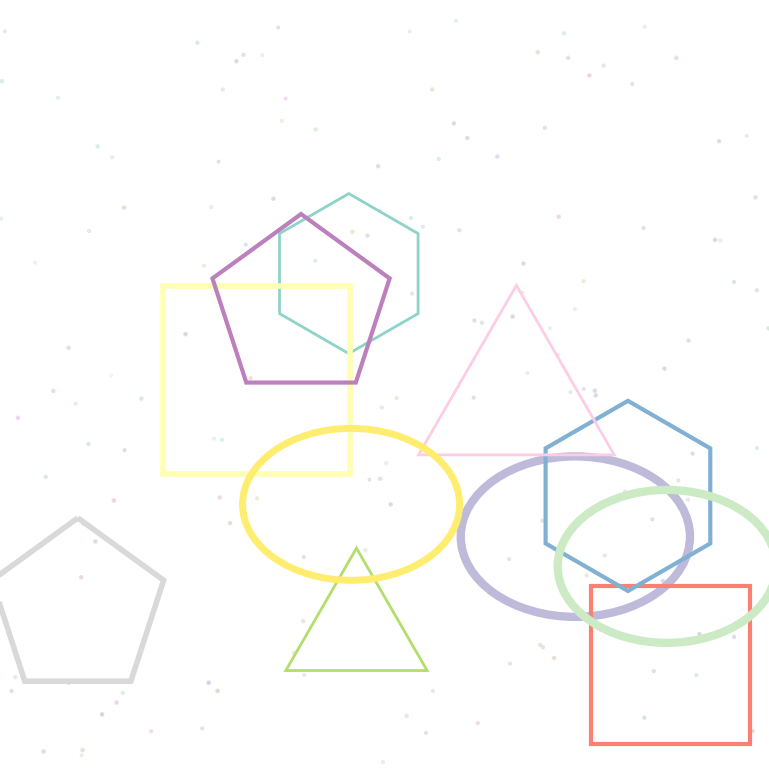[{"shape": "hexagon", "thickness": 1, "radius": 0.52, "center": [0.453, 0.645]}, {"shape": "square", "thickness": 2, "radius": 0.61, "center": [0.333, 0.507]}, {"shape": "oval", "thickness": 3, "radius": 0.74, "center": [0.747, 0.303]}, {"shape": "square", "thickness": 1.5, "radius": 0.51, "center": [0.871, 0.137]}, {"shape": "hexagon", "thickness": 1.5, "radius": 0.62, "center": [0.816, 0.356]}, {"shape": "triangle", "thickness": 1, "radius": 0.53, "center": [0.463, 0.182]}, {"shape": "triangle", "thickness": 1, "radius": 0.73, "center": [0.671, 0.483]}, {"shape": "pentagon", "thickness": 2, "radius": 0.59, "center": [0.101, 0.21]}, {"shape": "pentagon", "thickness": 1.5, "radius": 0.6, "center": [0.391, 0.601]}, {"shape": "oval", "thickness": 3, "radius": 0.71, "center": [0.866, 0.264]}, {"shape": "oval", "thickness": 2.5, "radius": 0.7, "center": [0.456, 0.345]}]